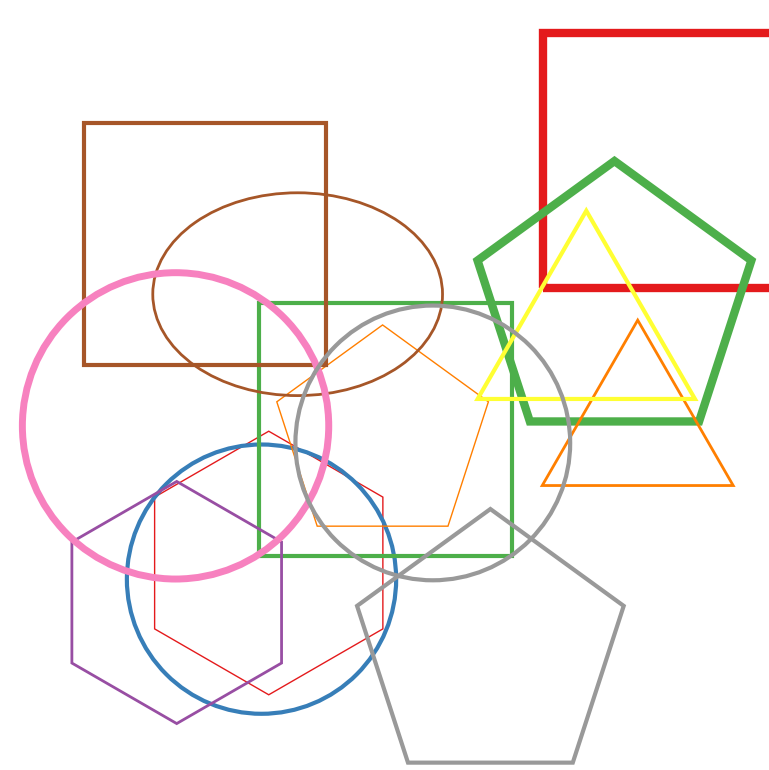[{"shape": "hexagon", "thickness": 0.5, "radius": 0.86, "center": [0.349, 0.269]}, {"shape": "square", "thickness": 3, "radius": 0.83, "center": [0.871, 0.792]}, {"shape": "circle", "thickness": 1.5, "radius": 0.87, "center": [0.34, 0.248]}, {"shape": "pentagon", "thickness": 3, "radius": 0.93, "center": [0.798, 0.604]}, {"shape": "square", "thickness": 1.5, "radius": 0.82, "center": [0.501, 0.443]}, {"shape": "hexagon", "thickness": 1, "radius": 0.79, "center": [0.23, 0.218]}, {"shape": "triangle", "thickness": 1, "radius": 0.72, "center": [0.828, 0.441]}, {"shape": "pentagon", "thickness": 0.5, "radius": 0.72, "center": [0.497, 0.434]}, {"shape": "triangle", "thickness": 1.5, "radius": 0.81, "center": [0.761, 0.563]}, {"shape": "oval", "thickness": 1, "radius": 0.94, "center": [0.387, 0.618]}, {"shape": "square", "thickness": 1.5, "radius": 0.78, "center": [0.266, 0.683]}, {"shape": "circle", "thickness": 2.5, "radius": 0.99, "center": [0.228, 0.447]}, {"shape": "pentagon", "thickness": 1.5, "radius": 0.91, "center": [0.637, 0.157]}, {"shape": "circle", "thickness": 1.5, "radius": 0.89, "center": [0.562, 0.425]}]